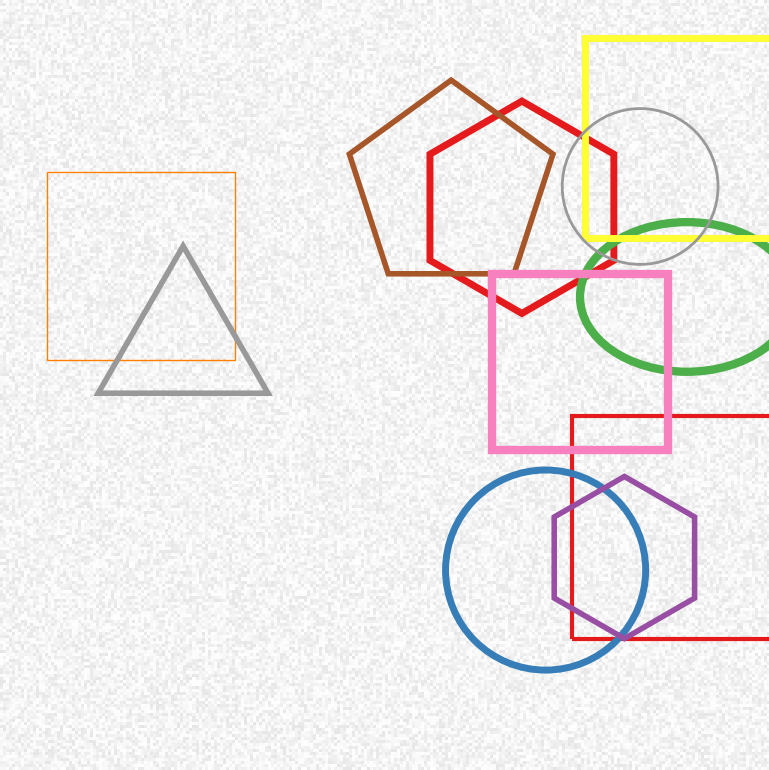[{"shape": "square", "thickness": 1.5, "radius": 0.72, "center": [0.887, 0.315]}, {"shape": "hexagon", "thickness": 2.5, "radius": 0.69, "center": [0.678, 0.731]}, {"shape": "circle", "thickness": 2.5, "radius": 0.65, "center": [0.709, 0.26]}, {"shape": "oval", "thickness": 3, "radius": 0.69, "center": [0.892, 0.614]}, {"shape": "hexagon", "thickness": 2, "radius": 0.53, "center": [0.811, 0.276]}, {"shape": "square", "thickness": 0.5, "radius": 0.61, "center": [0.183, 0.655]}, {"shape": "square", "thickness": 2.5, "radius": 0.65, "center": [0.89, 0.821]}, {"shape": "pentagon", "thickness": 2, "radius": 0.7, "center": [0.586, 0.757]}, {"shape": "square", "thickness": 3, "radius": 0.57, "center": [0.753, 0.53]}, {"shape": "circle", "thickness": 1, "radius": 0.51, "center": [0.831, 0.758]}, {"shape": "triangle", "thickness": 2, "radius": 0.64, "center": [0.238, 0.553]}]